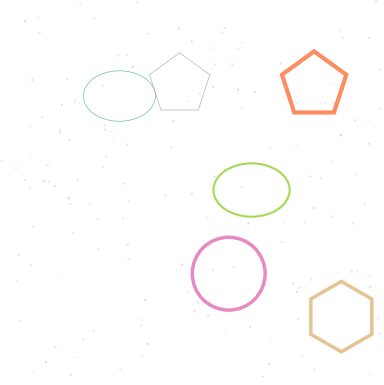[{"shape": "oval", "thickness": 0.5, "radius": 0.47, "center": [0.31, 0.751]}, {"shape": "pentagon", "thickness": 3, "radius": 0.44, "center": [0.816, 0.779]}, {"shape": "circle", "thickness": 2.5, "radius": 0.47, "center": [0.594, 0.289]}, {"shape": "oval", "thickness": 1.5, "radius": 0.49, "center": [0.653, 0.506]}, {"shape": "hexagon", "thickness": 2.5, "radius": 0.46, "center": [0.887, 0.178]}, {"shape": "pentagon", "thickness": 0.5, "radius": 0.41, "center": [0.467, 0.781]}]